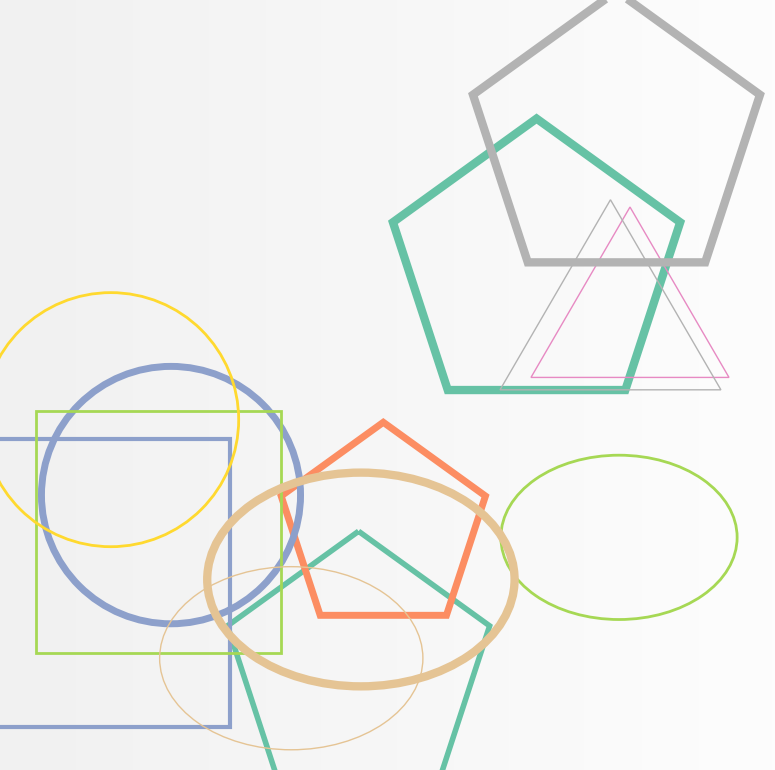[{"shape": "pentagon", "thickness": 2, "radius": 0.89, "center": [0.463, 0.132]}, {"shape": "pentagon", "thickness": 3, "radius": 0.97, "center": [0.692, 0.651]}, {"shape": "pentagon", "thickness": 2.5, "radius": 0.69, "center": [0.495, 0.313]}, {"shape": "square", "thickness": 1.5, "radius": 0.93, "center": [0.11, 0.242]}, {"shape": "circle", "thickness": 2.5, "radius": 0.84, "center": [0.221, 0.357]}, {"shape": "triangle", "thickness": 0.5, "radius": 0.74, "center": [0.813, 0.584]}, {"shape": "square", "thickness": 1, "radius": 0.79, "center": [0.205, 0.309]}, {"shape": "oval", "thickness": 1, "radius": 0.76, "center": [0.799, 0.302]}, {"shape": "circle", "thickness": 1, "radius": 0.82, "center": [0.143, 0.455]}, {"shape": "oval", "thickness": 3, "radius": 0.99, "center": [0.466, 0.247]}, {"shape": "oval", "thickness": 0.5, "radius": 0.85, "center": [0.376, 0.145]}, {"shape": "triangle", "thickness": 0.5, "radius": 0.82, "center": [0.788, 0.576]}, {"shape": "pentagon", "thickness": 3, "radius": 0.97, "center": [0.795, 0.817]}]